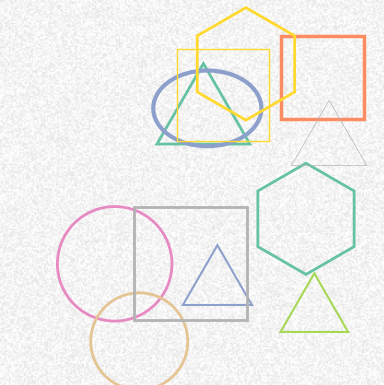[{"shape": "hexagon", "thickness": 2, "radius": 0.72, "center": [0.795, 0.432]}, {"shape": "triangle", "thickness": 2, "radius": 0.7, "center": [0.528, 0.696]}, {"shape": "square", "thickness": 2.5, "radius": 0.54, "center": [0.838, 0.8]}, {"shape": "oval", "thickness": 3, "radius": 0.7, "center": [0.539, 0.719]}, {"shape": "triangle", "thickness": 1.5, "radius": 0.52, "center": [0.565, 0.26]}, {"shape": "circle", "thickness": 2, "radius": 0.74, "center": [0.298, 0.315]}, {"shape": "triangle", "thickness": 1.5, "radius": 0.51, "center": [0.816, 0.189]}, {"shape": "hexagon", "thickness": 2, "radius": 0.73, "center": [0.639, 0.834]}, {"shape": "square", "thickness": 1, "radius": 0.6, "center": [0.579, 0.754]}, {"shape": "circle", "thickness": 2, "radius": 0.63, "center": [0.362, 0.113]}, {"shape": "square", "thickness": 2, "radius": 0.73, "center": [0.495, 0.316]}, {"shape": "triangle", "thickness": 0.5, "radius": 0.56, "center": [0.855, 0.627]}]